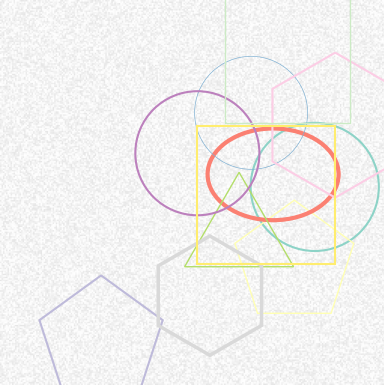[{"shape": "circle", "thickness": 1.5, "radius": 0.83, "center": [0.818, 0.515]}, {"shape": "pentagon", "thickness": 1, "radius": 0.81, "center": [0.765, 0.318]}, {"shape": "pentagon", "thickness": 1.5, "radius": 0.84, "center": [0.263, 0.116]}, {"shape": "oval", "thickness": 3, "radius": 0.85, "center": [0.709, 0.547]}, {"shape": "circle", "thickness": 0.5, "radius": 0.73, "center": [0.652, 0.707]}, {"shape": "triangle", "thickness": 1, "radius": 0.82, "center": [0.621, 0.389]}, {"shape": "hexagon", "thickness": 1.5, "radius": 0.94, "center": [0.871, 0.675]}, {"shape": "hexagon", "thickness": 2.5, "radius": 0.77, "center": [0.545, 0.232]}, {"shape": "circle", "thickness": 1.5, "radius": 0.81, "center": [0.513, 0.602]}, {"shape": "square", "thickness": 1, "radius": 0.82, "center": [0.747, 0.845]}, {"shape": "square", "thickness": 1.5, "radius": 0.9, "center": [0.692, 0.493]}]